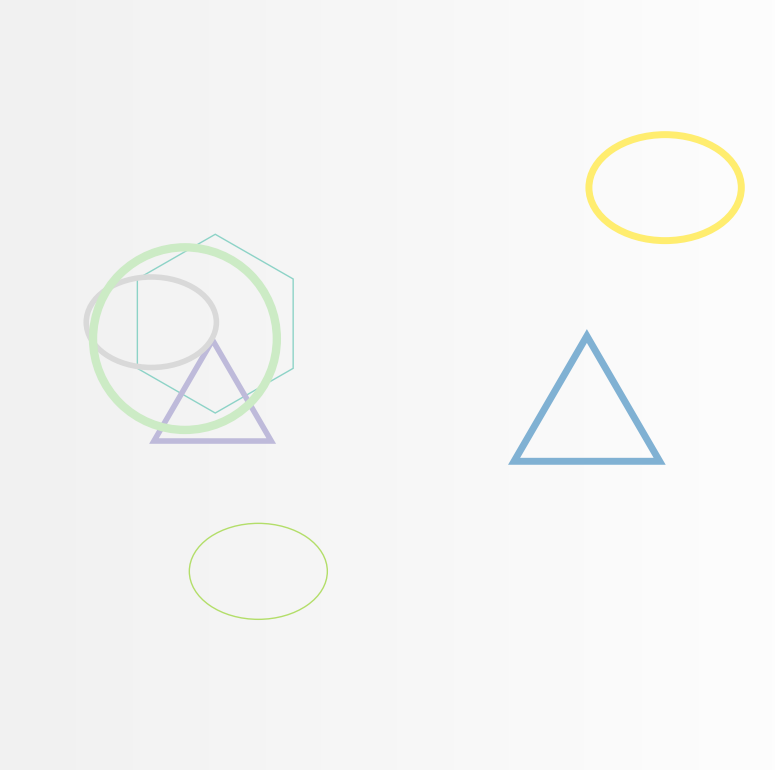[{"shape": "hexagon", "thickness": 0.5, "radius": 0.58, "center": [0.278, 0.58]}, {"shape": "triangle", "thickness": 2, "radius": 0.44, "center": [0.274, 0.471]}, {"shape": "triangle", "thickness": 2.5, "radius": 0.54, "center": [0.757, 0.455]}, {"shape": "oval", "thickness": 0.5, "radius": 0.45, "center": [0.333, 0.258]}, {"shape": "oval", "thickness": 2, "radius": 0.42, "center": [0.195, 0.582]}, {"shape": "circle", "thickness": 3, "radius": 0.59, "center": [0.239, 0.56]}, {"shape": "oval", "thickness": 2.5, "radius": 0.49, "center": [0.858, 0.756]}]